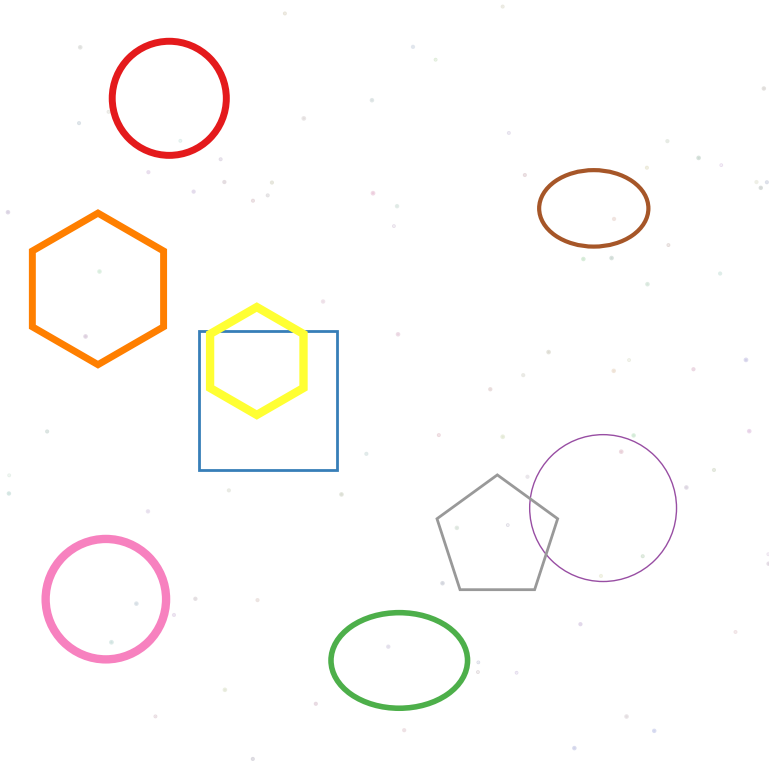[{"shape": "circle", "thickness": 2.5, "radius": 0.37, "center": [0.22, 0.872]}, {"shape": "square", "thickness": 1, "radius": 0.45, "center": [0.348, 0.48]}, {"shape": "oval", "thickness": 2, "radius": 0.44, "center": [0.519, 0.142]}, {"shape": "circle", "thickness": 0.5, "radius": 0.48, "center": [0.783, 0.34]}, {"shape": "hexagon", "thickness": 2.5, "radius": 0.49, "center": [0.127, 0.625]}, {"shape": "hexagon", "thickness": 3, "radius": 0.35, "center": [0.334, 0.531]}, {"shape": "oval", "thickness": 1.5, "radius": 0.35, "center": [0.771, 0.729]}, {"shape": "circle", "thickness": 3, "radius": 0.39, "center": [0.137, 0.222]}, {"shape": "pentagon", "thickness": 1, "radius": 0.41, "center": [0.646, 0.301]}]